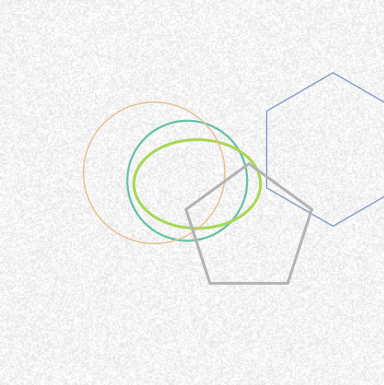[{"shape": "circle", "thickness": 1.5, "radius": 0.78, "center": [0.486, 0.531]}, {"shape": "hexagon", "thickness": 1, "radius": 1.0, "center": [0.865, 0.612]}, {"shape": "oval", "thickness": 2, "radius": 0.82, "center": [0.512, 0.522]}, {"shape": "circle", "thickness": 1, "radius": 0.92, "center": [0.401, 0.551]}, {"shape": "pentagon", "thickness": 2, "radius": 0.86, "center": [0.646, 0.403]}]